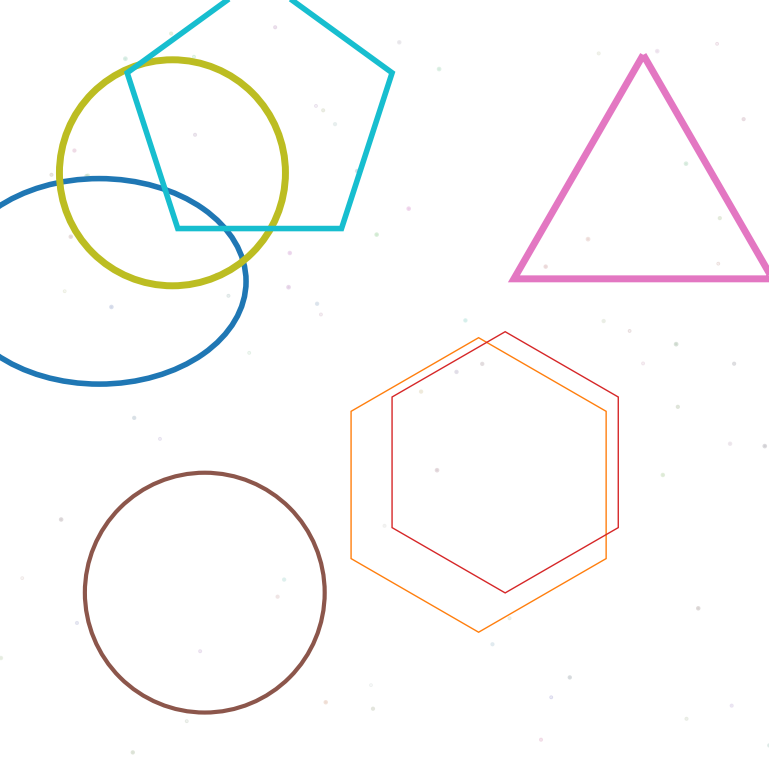[{"shape": "oval", "thickness": 2, "radius": 0.95, "center": [0.129, 0.635]}, {"shape": "hexagon", "thickness": 0.5, "radius": 0.96, "center": [0.622, 0.37]}, {"shape": "hexagon", "thickness": 0.5, "radius": 0.85, "center": [0.656, 0.4]}, {"shape": "circle", "thickness": 1.5, "radius": 0.78, "center": [0.266, 0.23]}, {"shape": "triangle", "thickness": 2.5, "radius": 0.97, "center": [0.835, 0.735]}, {"shape": "circle", "thickness": 2.5, "radius": 0.73, "center": [0.224, 0.776]}, {"shape": "pentagon", "thickness": 2, "radius": 0.9, "center": [0.337, 0.85]}]